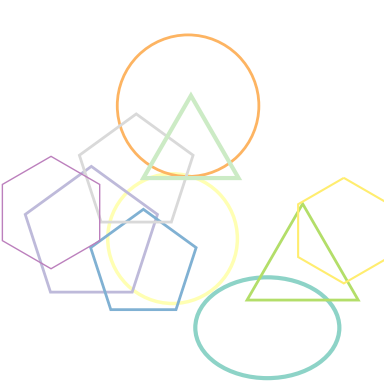[{"shape": "oval", "thickness": 3, "radius": 0.94, "center": [0.694, 0.149]}, {"shape": "circle", "thickness": 2.5, "radius": 0.84, "center": [0.448, 0.38]}, {"shape": "pentagon", "thickness": 2, "radius": 0.9, "center": [0.237, 0.387]}, {"shape": "pentagon", "thickness": 2, "radius": 0.72, "center": [0.372, 0.312]}, {"shape": "circle", "thickness": 2, "radius": 0.92, "center": [0.488, 0.725]}, {"shape": "triangle", "thickness": 2, "radius": 0.83, "center": [0.786, 0.304]}, {"shape": "pentagon", "thickness": 2, "radius": 0.78, "center": [0.354, 0.549]}, {"shape": "hexagon", "thickness": 1, "radius": 0.73, "center": [0.133, 0.448]}, {"shape": "triangle", "thickness": 3, "radius": 0.71, "center": [0.496, 0.609]}, {"shape": "hexagon", "thickness": 1.5, "radius": 0.69, "center": [0.893, 0.401]}]